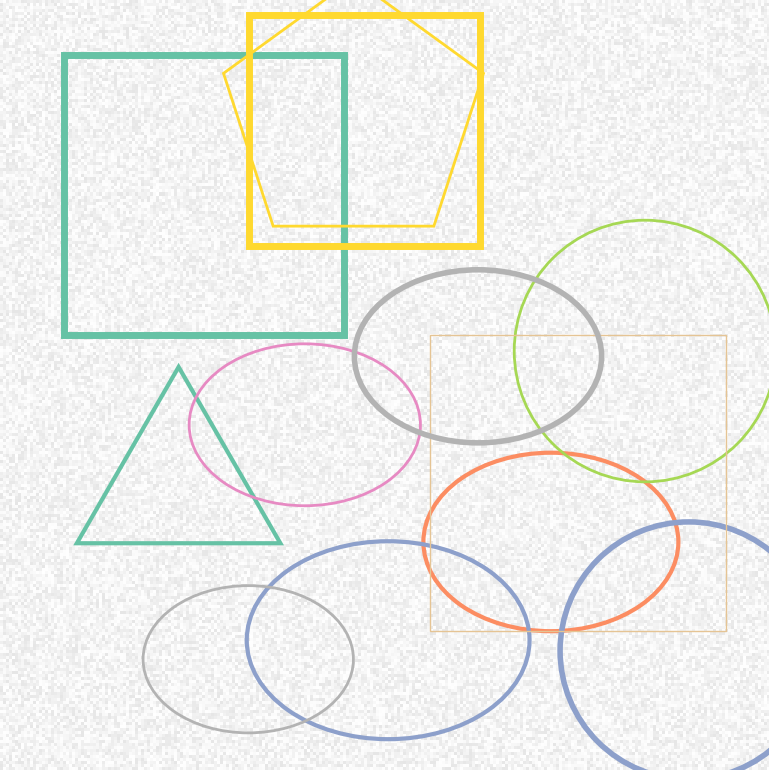[{"shape": "square", "thickness": 2.5, "radius": 0.91, "center": [0.265, 0.747]}, {"shape": "triangle", "thickness": 1.5, "radius": 0.76, "center": [0.232, 0.371]}, {"shape": "oval", "thickness": 1.5, "radius": 0.83, "center": [0.715, 0.296]}, {"shape": "circle", "thickness": 2, "radius": 0.84, "center": [0.895, 0.155]}, {"shape": "oval", "thickness": 1.5, "radius": 0.92, "center": [0.504, 0.169]}, {"shape": "oval", "thickness": 1, "radius": 0.75, "center": [0.396, 0.448]}, {"shape": "circle", "thickness": 1, "radius": 0.85, "center": [0.838, 0.544]}, {"shape": "square", "thickness": 2.5, "radius": 0.75, "center": [0.474, 0.83]}, {"shape": "pentagon", "thickness": 1, "radius": 0.89, "center": [0.459, 0.85]}, {"shape": "square", "thickness": 0.5, "radius": 0.96, "center": [0.751, 0.373]}, {"shape": "oval", "thickness": 1, "radius": 0.68, "center": [0.322, 0.144]}, {"shape": "oval", "thickness": 2, "radius": 0.8, "center": [0.621, 0.537]}]